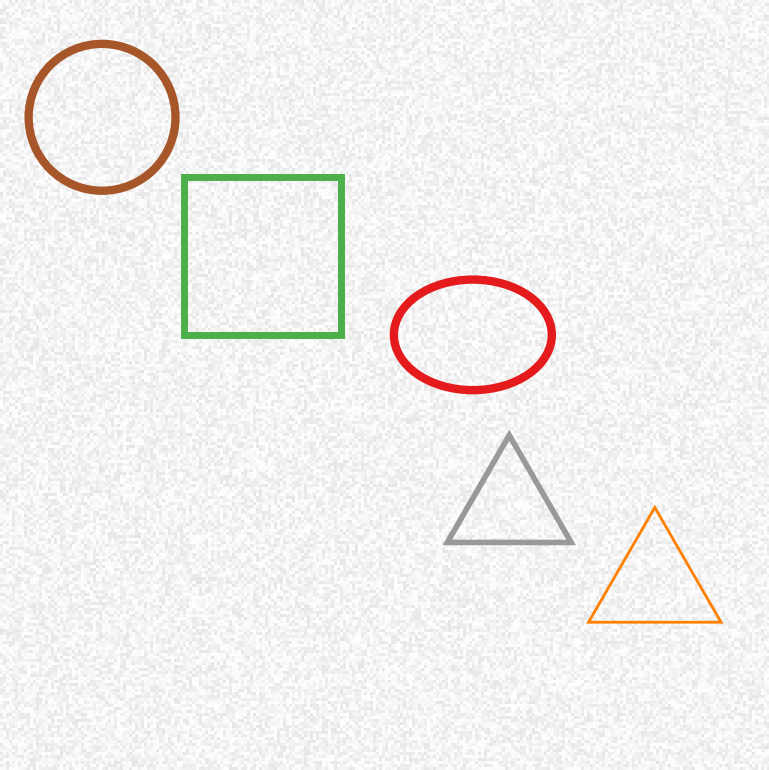[{"shape": "oval", "thickness": 3, "radius": 0.51, "center": [0.614, 0.565]}, {"shape": "square", "thickness": 2.5, "radius": 0.51, "center": [0.341, 0.667]}, {"shape": "triangle", "thickness": 1, "radius": 0.5, "center": [0.85, 0.242]}, {"shape": "circle", "thickness": 3, "radius": 0.48, "center": [0.133, 0.848]}, {"shape": "triangle", "thickness": 2, "radius": 0.46, "center": [0.661, 0.342]}]